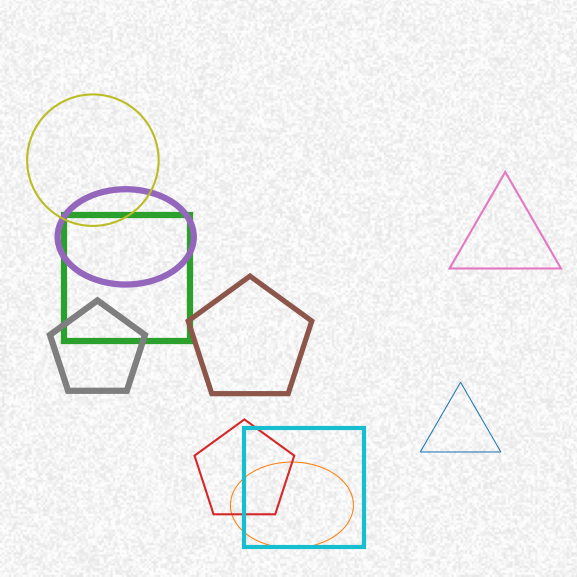[{"shape": "triangle", "thickness": 0.5, "radius": 0.4, "center": [0.798, 0.257]}, {"shape": "oval", "thickness": 0.5, "radius": 0.53, "center": [0.506, 0.124]}, {"shape": "square", "thickness": 3, "radius": 0.54, "center": [0.22, 0.518]}, {"shape": "pentagon", "thickness": 1, "radius": 0.45, "center": [0.423, 0.182]}, {"shape": "oval", "thickness": 3, "radius": 0.59, "center": [0.218, 0.589]}, {"shape": "pentagon", "thickness": 2.5, "radius": 0.56, "center": [0.433, 0.409]}, {"shape": "triangle", "thickness": 1, "radius": 0.56, "center": [0.875, 0.59]}, {"shape": "pentagon", "thickness": 3, "radius": 0.43, "center": [0.169, 0.392]}, {"shape": "circle", "thickness": 1, "radius": 0.57, "center": [0.161, 0.722]}, {"shape": "square", "thickness": 2, "radius": 0.52, "center": [0.526, 0.155]}]